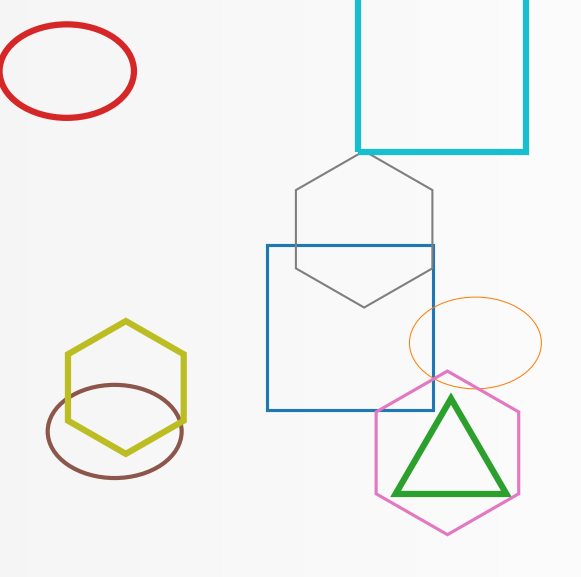[{"shape": "square", "thickness": 1.5, "radius": 0.71, "center": [0.602, 0.432]}, {"shape": "oval", "thickness": 0.5, "radius": 0.57, "center": [0.818, 0.405]}, {"shape": "triangle", "thickness": 3, "radius": 0.55, "center": [0.776, 0.199]}, {"shape": "oval", "thickness": 3, "radius": 0.58, "center": [0.115, 0.876]}, {"shape": "oval", "thickness": 2, "radius": 0.58, "center": [0.197, 0.252]}, {"shape": "hexagon", "thickness": 1.5, "radius": 0.71, "center": [0.77, 0.215]}, {"shape": "hexagon", "thickness": 1, "radius": 0.68, "center": [0.626, 0.602]}, {"shape": "hexagon", "thickness": 3, "radius": 0.57, "center": [0.217, 0.328]}, {"shape": "square", "thickness": 3, "radius": 0.72, "center": [0.76, 0.881]}]